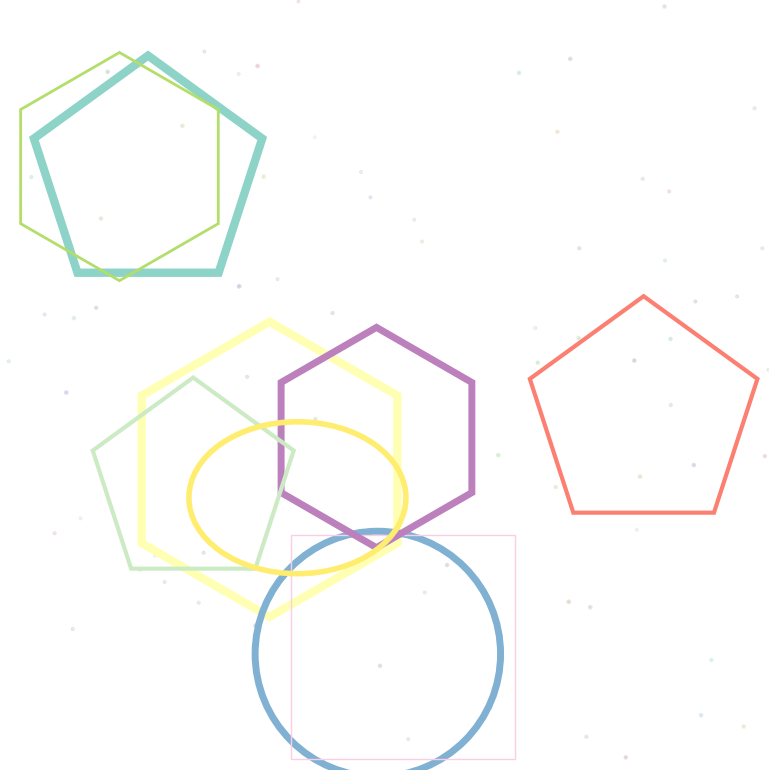[{"shape": "pentagon", "thickness": 3, "radius": 0.78, "center": [0.192, 0.772]}, {"shape": "hexagon", "thickness": 3, "radius": 0.96, "center": [0.35, 0.39]}, {"shape": "pentagon", "thickness": 1.5, "radius": 0.78, "center": [0.836, 0.46]}, {"shape": "circle", "thickness": 2.5, "radius": 0.8, "center": [0.491, 0.151]}, {"shape": "hexagon", "thickness": 1, "radius": 0.74, "center": [0.155, 0.784]}, {"shape": "square", "thickness": 0.5, "radius": 0.73, "center": [0.523, 0.16]}, {"shape": "hexagon", "thickness": 2.5, "radius": 0.72, "center": [0.489, 0.432]}, {"shape": "pentagon", "thickness": 1.5, "radius": 0.69, "center": [0.251, 0.372]}, {"shape": "oval", "thickness": 2, "radius": 0.7, "center": [0.386, 0.354]}]